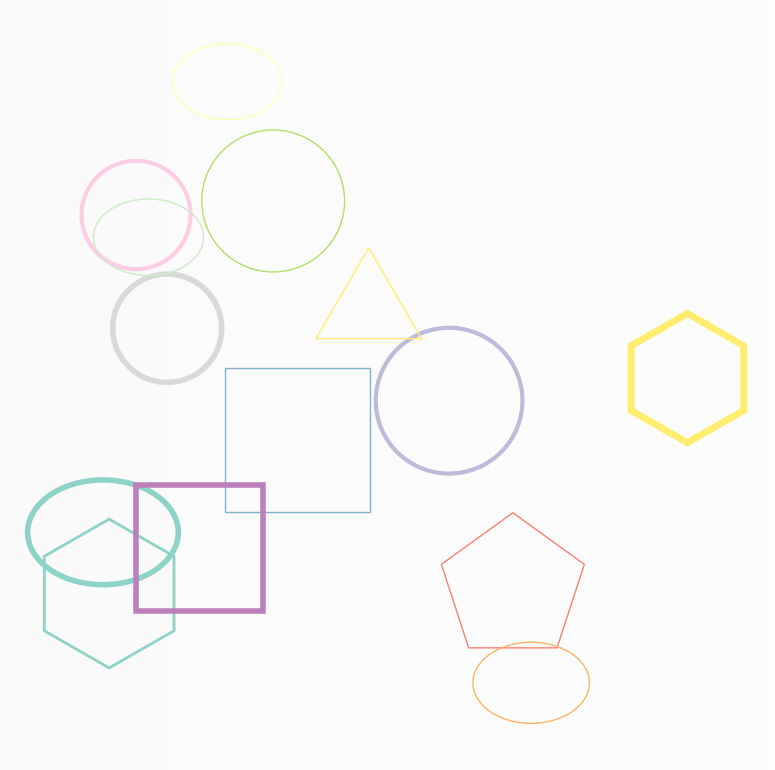[{"shape": "oval", "thickness": 2, "radius": 0.49, "center": [0.133, 0.309]}, {"shape": "hexagon", "thickness": 1, "radius": 0.48, "center": [0.141, 0.229]}, {"shape": "oval", "thickness": 0.5, "radius": 0.35, "center": [0.293, 0.894]}, {"shape": "circle", "thickness": 1.5, "radius": 0.47, "center": [0.579, 0.48]}, {"shape": "pentagon", "thickness": 0.5, "radius": 0.48, "center": [0.662, 0.237]}, {"shape": "square", "thickness": 0.5, "radius": 0.47, "center": [0.384, 0.429]}, {"shape": "oval", "thickness": 0.5, "radius": 0.38, "center": [0.685, 0.113]}, {"shape": "circle", "thickness": 0.5, "radius": 0.46, "center": [0.352, 0.739]}, {"shape": "circle", "thickness": 1.5, "radius": 0.35, "center": [0.176, 0.721]}, {"shape": "circle", "thickness": 2, "radius": 0.35, "center": [0.216, 0.574]}, {"shape": "square", "thickness": 2, "radius": 0.41, "center": [0.257, 0.288]}, {"shape": "oval", "thickness": 0.5, "radius": 0.36, "center": [0.192, 0.692]}, {"shape": "hexagon", "thickness": 2.5, "radius": 0.42, "center": [0.887, 0.509]}, {"shape": "triangle", "thickness": 0.5, "radius": 0.39, "center": [0.476, 0.6]}]